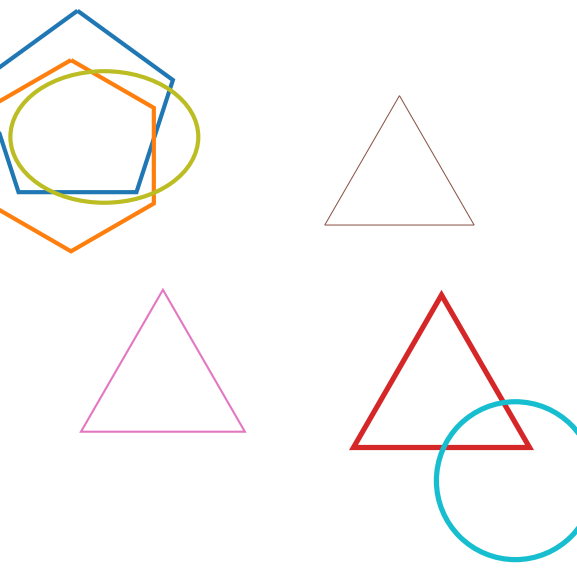[{"shape": "pentagon", "thickness": 2, "radius": 0.87, "center": [0.134, 0.807]}, {"shape": "hexagon", "thickness": 2, "radius": 0.83, "center": [0.123, 0.73]}, {"shape": "triangle", "thickness": 2.5, "radius": 0.88, "center": [0.765, 0.312]}, {"shape": "triangle", "thickness": 0.5, "radius": 0.75, "center": [0.692, 0.684]}, {"shape": "triangle", "thickness": 1, "radius": 0.82, "center": [0.282, 0.334]}, {"shape": "oval", "thickness": 2, "radius": 0.81, "center": [0.181, 0.762]}, {"shape": "circle", "thickness": 2.5, "radius": 0.68, "center": [0.892, 0.167]}]